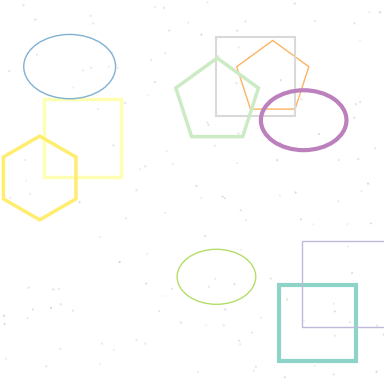[{"shape": "square", "thickness": 3, "radius": 0.5, "center": [0.824, 0.161]}, {"shape": "square", "thickness": 2.5, "radius": 0.5, "center": [0.215, 0.642]}, {"shape": "square", "thickness": 1, "radius": 0.56, "center": [0.895, 0.263]}, {"shape": "oval", "thickness": 1, "radius": 0.6, "center": [0.181, 0.827]}, {"shape": "pentagon", "thickness": 1, "radius": 0.49, "center": [0.708, 0.796]}, {"shape": "oval", "thickness": 1, "radius": 0.51, "center": [0.562, 0.281]}, {"shape": "square", "thickness": 1.5, "radius": 0.51, "center": [0.663, 0.801]}, {"shape": "oval", "thickness": 3, "radius": 0.56, "center": [0.789, 0.688]}, {"shape": "pentagon", "thickness": 2.5, "radius": 0.56, "center": [0.564, 0.736]}, {"shape": "hexagon", "thickness": 2.5, "radius": 0.54, "center": [0.103, 0.538]}]